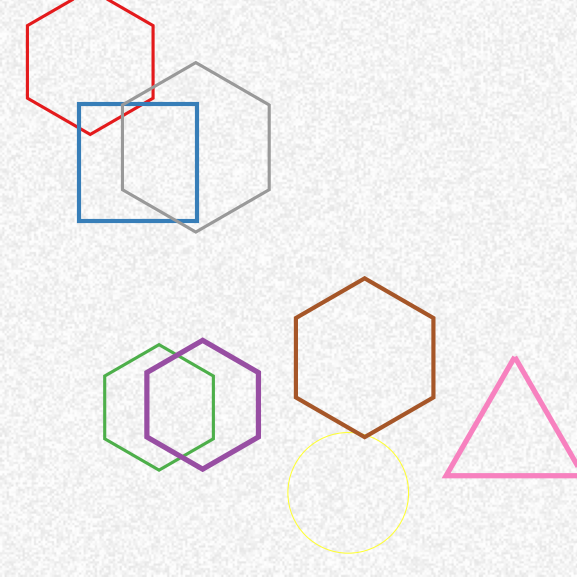[{"shape": "hexagon", "thickness": 1.5, "radius": 0.63, "center": [0.156, 0.892]}, {"shape": "square", "thickness": 2, "radius": 0.51, "center": [0.239, 0.718]}, {"shape": "hexagon", "thickness": 1.5, "radius": 0.54, "center": [0.275, 0.294]}, {"shape": "hexagon", "thickness": 2.5, "radius": 0.56, "center": [0.351, 0.298]}, {"shape": "circle", "thickness": 0.5, "radius": 0.52, "center": [0.603, 0.146]}, {"shape": "hexagon", "thickness": 2, "radius": 0.69, "center": [0.631, 0.38]}, {"shape": "triangle", "thickness": 2.5, "radius": 0.69, "center": [0.891, 0.244]}, {"shape": "hexagon", "thickness": 1.5, "radius": 0.73, "center": [0.339, 0.744]}]